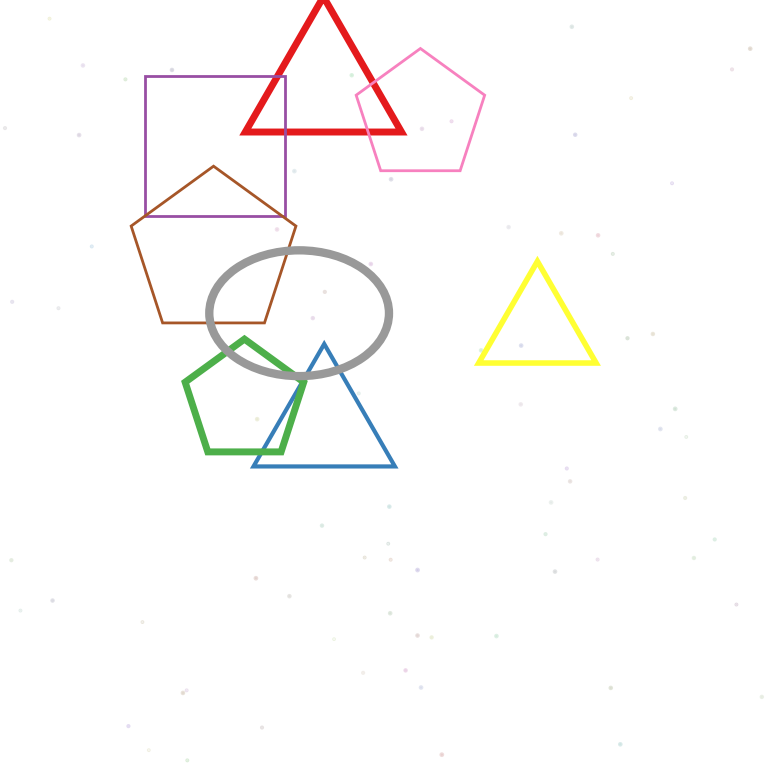[{"shape": "triangle", "thickness": 2.5, "radius": 0.59, "center": [0.42, 0.887]}, {"shape": "triangle", "thickness": 1.5, "radius": 0.53, "center": [0.421, 0.447]}, {"shape": "pentagon", "thickness": 2.5, "radius": 0.4, "center": [0.317, 0.479]}, {"shape": "square", "thickness": 1, "radius": 0.46, "center": [0.28, 0.81]}, {"shape": "triangle", "thickness": 2, "radius": 0.44, "center": [0.698, 0.573]}, {"shape": "pentagon", "thickness": 1, "radius": 0.56, "center": [0.277, 0.672]}, {"shape": "pentagon", "thickness": 1, "radius": 0.44, "center": [0.546, 0.849]}, {"shape": "oval", "thickness": 3, "radius": 0.58, "center": [0.388, 0.593]}]